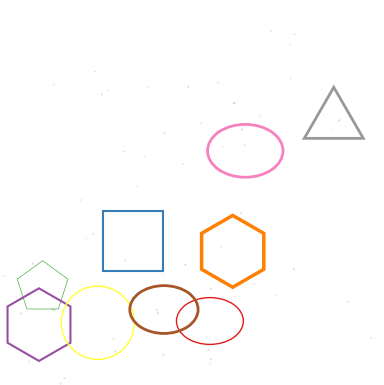[{"shape": "oval", "thickness": 1, "radius": 0.43, "center": [0.545, 0.166]}, {"shape": "square", "thickness": 1.5, "radius": 0.39, "center": [0.345, 0.374]}, {"shape": "pentagon", "thickness": 0.5, "radius": 0.35, "center": [0.111, 0.254]}, {"shape": "hexagon", "thickness": 1.5, "radius": 0.47, "center": [0.101, 0.157]}, {"shape": "hexagon", "thickness": 2.5, "radius": 0.47, "center": [0.604, 0.347]}, {"shape": "circle", "thickness": 1, "radius": 0.48, "center": [0.254, 0.162]}, {"shape": "oval", "thickness": 2, "radius": 0.44, "center": [0.426, 0.196]}, {"shape": "oval", "thickness": 2, "radius": 0.49, "center": [0.637, 0.608]}, {"shape": "triangle", "thickness": 2, "radius": 0.44, "center": [0.867, 0.685]}]